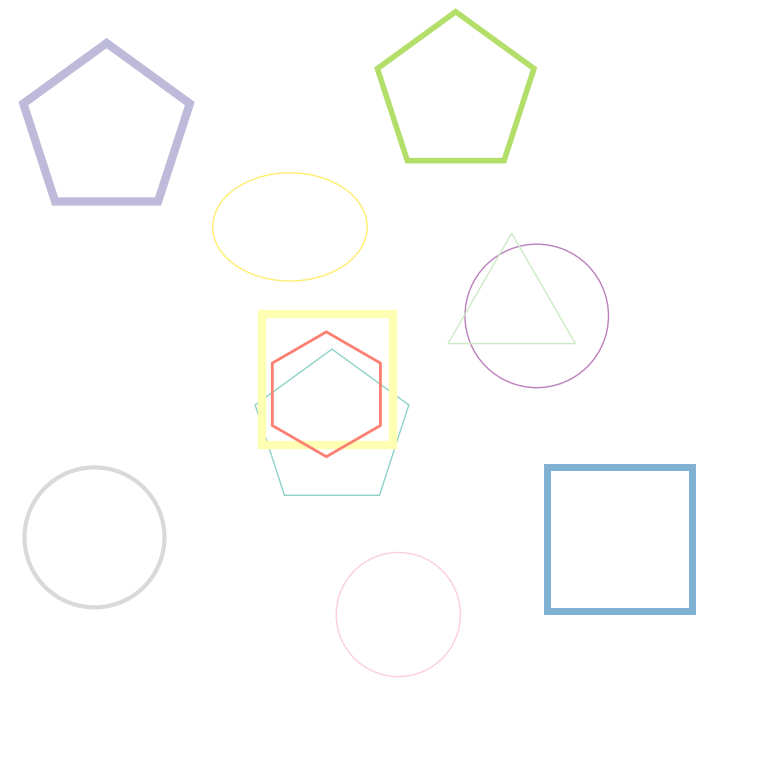[{"shape": "pentagon", "thickness": 0.5, "radius": 0.52, "center": [0.431, 0.442]}, {"shape": "square", "thickness": 3, "radius": 0.42, "center": [0.425, 0.507]}, {"shape": "pentagon", "thickness": 3, "radius": 0.57, "center": [0.138, 0.83]}, {"shape": "hexagon", "thickness": 1, "radius": 0.41, "center": [0.424, 0.488]}, {"shape": "square", "thickness": 2.5, "radius": 0.47, "center": [0.805, 0.3]}, {"shape": "pentagon", "thickness": 2, "radius": 0.53, "center": [0.592, 0.878]}, {"shape": "circle", "thickness": 0.5, "radius": 0.4, "center": [0.517, 0.202]}, {"shape": "circle", "thickness": 1.5, "radius": 0.45, "center": [0.123, 0.302]}, {"shape": "circle", "thickness": 0.5, "radius": 0.47, "center": [0.697, 0.59]}, {"shape": "triangle", "thickness": 0.5, "radius": 0.48, "center": [0.665, 0.602]}, {"shape": "oval", "thickness": 0.5, "radius": 0.5, "center": [0.377, 0.705]}]